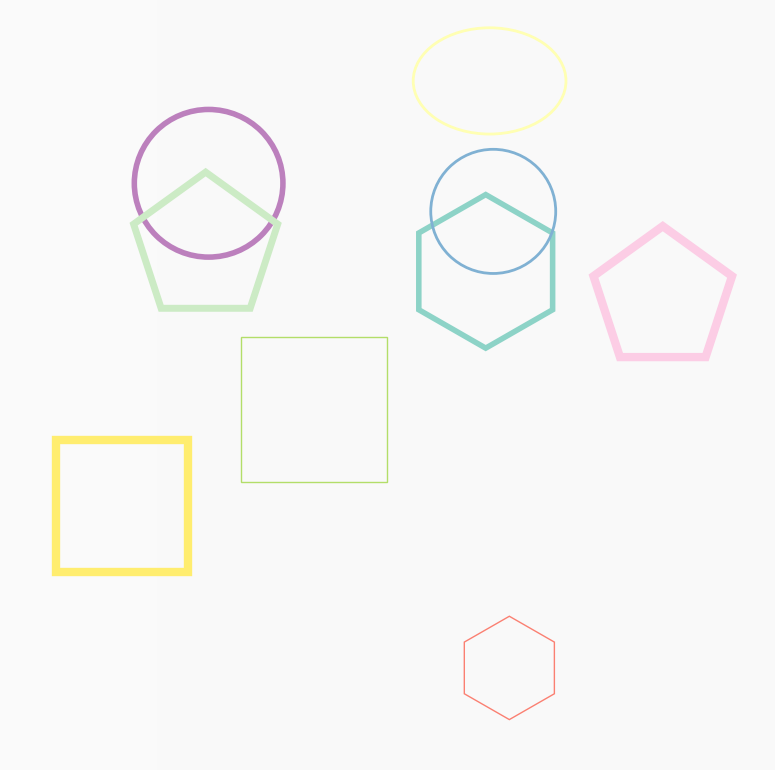[{"shape": "hexagon", "thickness": 2, "radius": 0.5, "center": [0.627, 0.648]}, {"shape": "oval", "thickness": 1, "radius": 0.49, "center": [0.632, 0.895]}, {"shape": "hexagon", "thickness": 0.5, "radius": 0.34, "center": [0.657, 0.133]}, {"shape": "circle", "thickness": 1, "radius": 0.4, "center": [0.636, 0.725]}, {"shape": "square", "thickness": 0.5, "radius": 0.47, "center": [0.405, 0.468]}, {"shape": "pentagon", "thickness": 3, "radius": 0.47, "center": [0.855, 0.612]}, {"shape": "circle", "thickness": 2, "radius": 0.48, "center": [0.269, 0.762]}, {"shape": "pentagon", "thickness": 2.5, "radius": 0.49, "center": [0.265, 0.679]}, {"shape": "square", "thickness": 3, "radius": 0.43, "center": [0.158, 0.343]}]